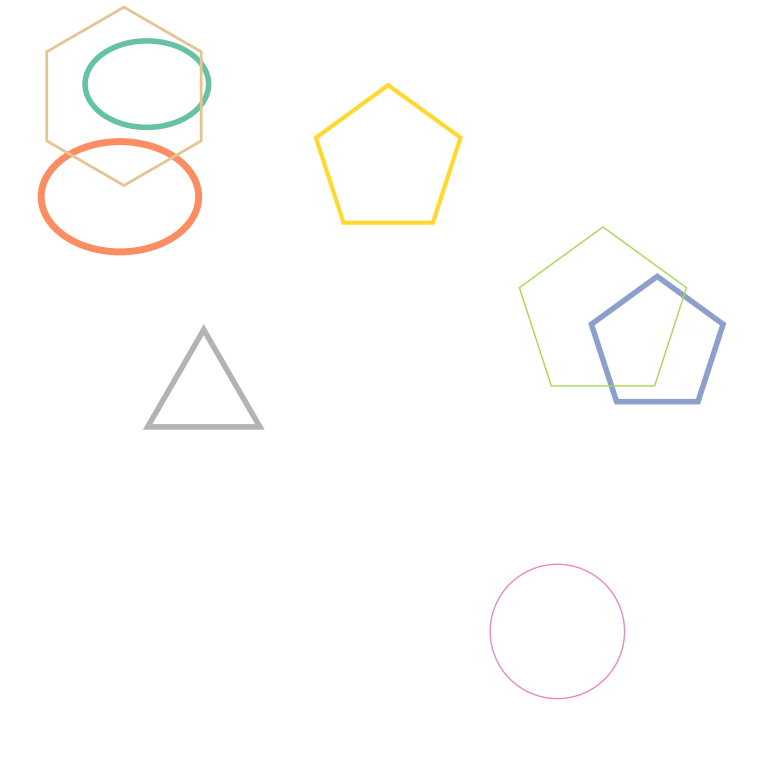[{"shape": "oval", "thickness": 2, "radius": 0.4, "center": [0.191, 0.891]}, {"shape": "oval", "thickness": 2.5, "radius": 0.51, "center": [0.156, 0.744]}, {"shape": "pentagon", "thickness": 2, "radius": 0.45, "center": [0.854, 0.551]}, {"shape": "circle", "thickness": 0.5, "radius": 0.44, "center": [0.724, 0.18]}, {"shape": "pentagon", "thickness": 0.5, "radius": 0.57, "center": [0.783, 0.591]}, {"shape": "pentagon", "thickness": 1.5, "radius": 0.49, "center": [0.504, 0.791]}, {"shape": "hexagon", "thickness": 1, "radius": 0.58, "center": [0.161, 0.875]}, {"shape": "triangle", "thickness": 2, "radius": 0.42, "center": [0.265, 0.488]}]